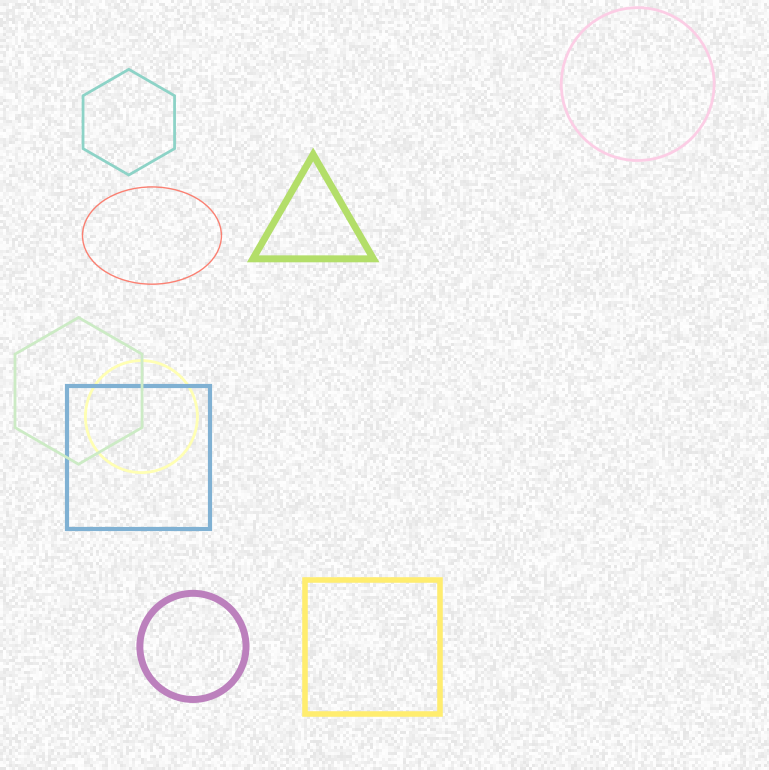[{"shape": "hexagon", "thickness": 1, "radius": 0.34, "center": [0.167, 0.841]}, {"shape": "circle", "thickness": 1, "radius": 0.36, "center": [0.184, 0.459]}, {"shape": "oval", "thickness": 0.5, "radius": 0.45, "center": [0.197, 0.694]}, {"shape": "square", "thickness": 1.5, "radius": 0.47, "center": [0.18, 0.405]}, {"shape": "triangle", "thickness": 2.5, "radius": 0.45, "center": [0.407, 0.709]}, {"shape": "circle", "thickness": 1, "radius": 0.5, "center": [0.828, 0.891]}, {"shape": "circle", "thickness": 2.5, "radius": 0.34, "center": [0.251, 0.161]}, {"shape": "hexagon", "thickness": 1, "radius": 0.48, "center": [0.102, 0.492]}, {"shape": "square", "thickness": 2, "radius": 0.44, "center": [0.484, 0.16]}]